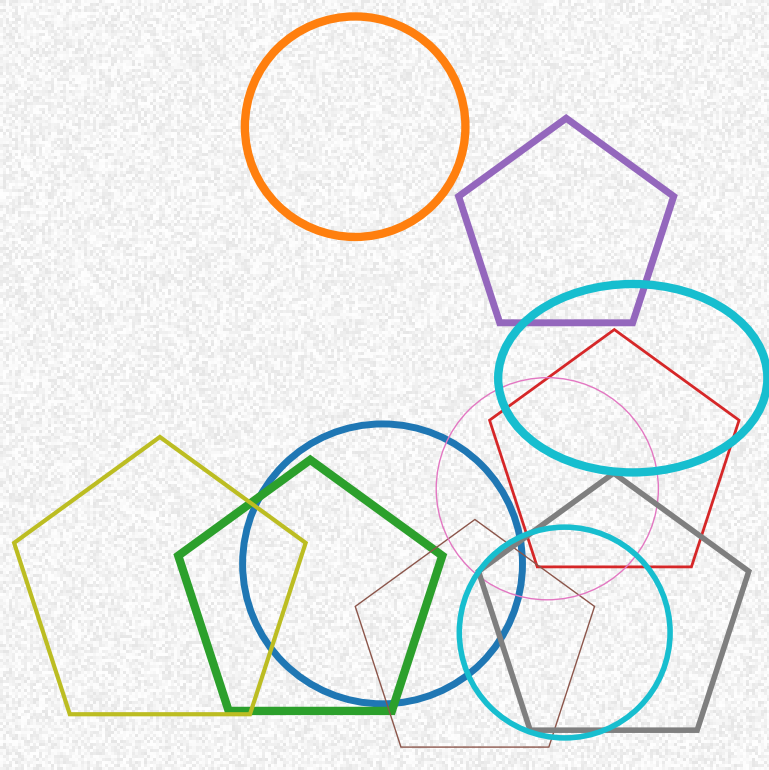[{"shape": "circle", "thickness": 2.5, "radius": 0.91, "center": [0.497, 0.268]}, {"shape": "circle", "thickness": 3, "radius": 0.72, "center": [0.461, 0.835]}, {"shape": "pentagon", "thickness": 3, "radius": 0.9, "center": [0.403, 0.223]}, {"shape": "pentagon", "thickness": 1, "radius": 0.85, "center": [0.798, 0.402]}, {"shape": "pentagon", "thickness": 2.5, "radius": 0.73, "center": [0.735, 0.7]}, {"shape": "pentagon", "thickness": 0.5, "radius": 0.82, "center": [0.617, 0.162]}, {"shape": "circle", "thickness": 0.5, "radius": 0.72, "center": [0.711, 0.365]}, {"shape": "pentagon", "thickness": 2, "radius": 0.92, "center": [0.797, 0.201]}, {"shape": "pentagon", "thickness": 1.5, "radius": 1.0, "center": [0.208, 0.233]}, {"shape": "circle", "thickness": 2, "radius": 0.68, "center": [0.733, 0.179]}, {"shape": "oval", "thickness": 3, "radius": 0.87, "center": [0.822, 0.509]}]